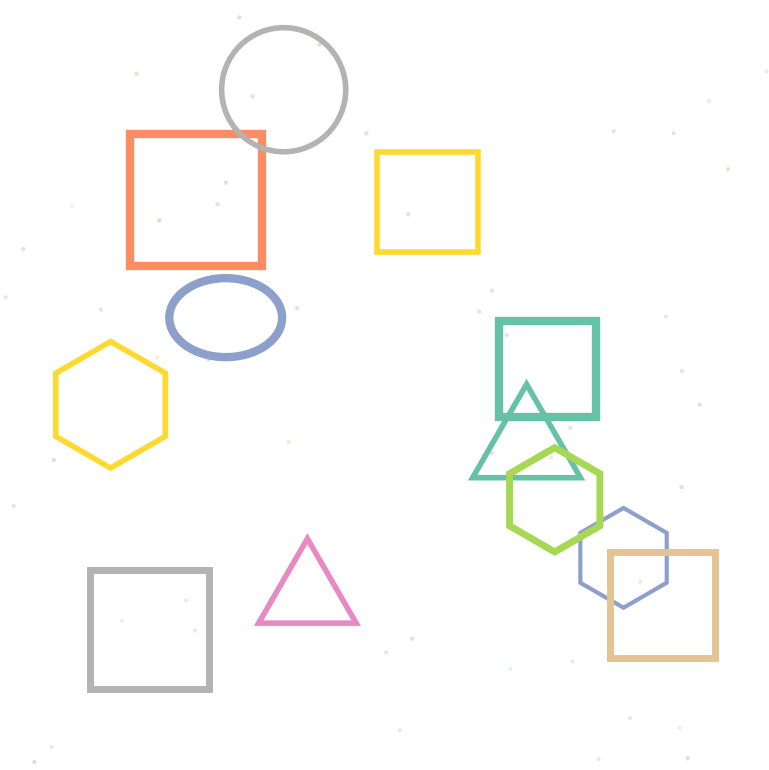[{"shape": "square", "thickness": 3, "radius": 0.31, "center": [0.711, 0.521]}, {"shape": "triangle", "thickness": 2, "radius": 0.4, "center": [0.684, 0.42]}, {"shape": "square", "thickness": 3, "radius": 0.43, "center": [0.254, 0.74]}, {"shape": "hexagon", "thickness": 1.5, "radius": 0.32, "center": [0.81, 0.276]}, {"shape": "oval", "thickness": 3, "radius": 0.37, "center": [0.293, 0.587]}, {"shape": "triangle", "thickness": 2, "radius": 0.37, "center": [0.399, 0.227]}, {"shape": "hexagon", "thickness": 2.5, "radius": 0.34, "center": [0.72, 0.351]}, {"shape": "square", "thickness": 2, "radius": 0.33, "center": [0.555, 0.738]}, {"shape": "hexagon", "thickness": 2, "radius": 0.41, "center": [0.144, 0.474]}, {"shape": "square", "thickness": 2.5, "radius": 0.34, "center": [0.86, 0.214]}, {"shape": "square", "thickness": 2.5, "radius": 0.39, "center": [0.194, 0.182]}, {"shape": "circle", "thickness": 2, "radius": 0.4, "center": [0.368, 0.883]}]